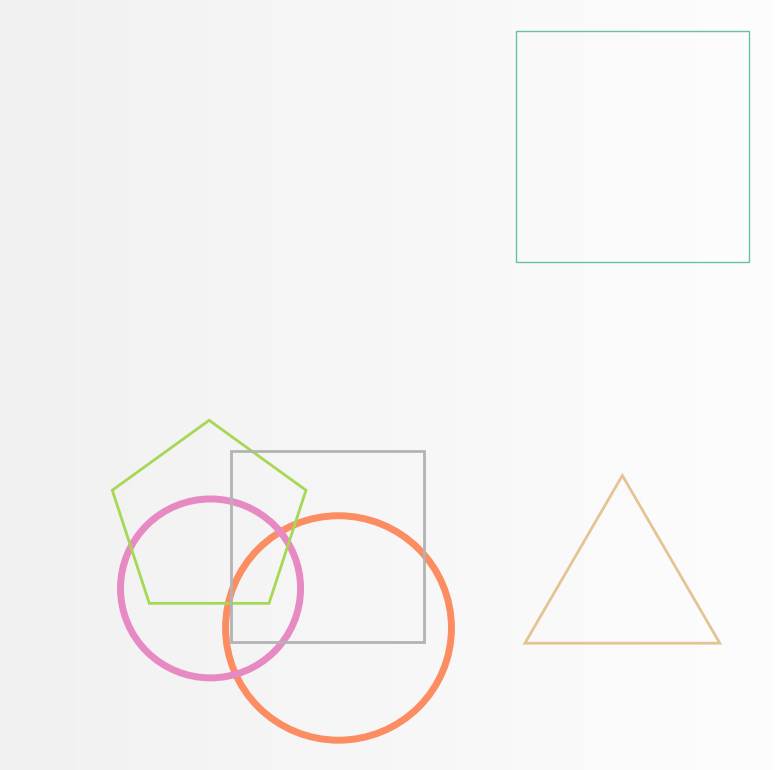[{"shape": "square", "thickness": 0.5, "radius": 0.75, "center": [0.816, 0.81]}, {"shape": "circle", "thickness": 2.5, "radius": 0.73, "center": [0.437, 0.184]}, {"shape": "circle", "thickness": 2.5, "radius": 0.58, "center": [0.272, 0.236]}, {"shape": "pentagon", "thickness": 1, "radius": 0.66, "center": [0.27, 0.323]}, {"shape": "triangle", "thickness": 1, "radius": 0.73, "center": [0.803, 0.237]}, {"shape": "square", "thickness": 1, "radius": 0.62, "center": [0.423, 0.29]}]